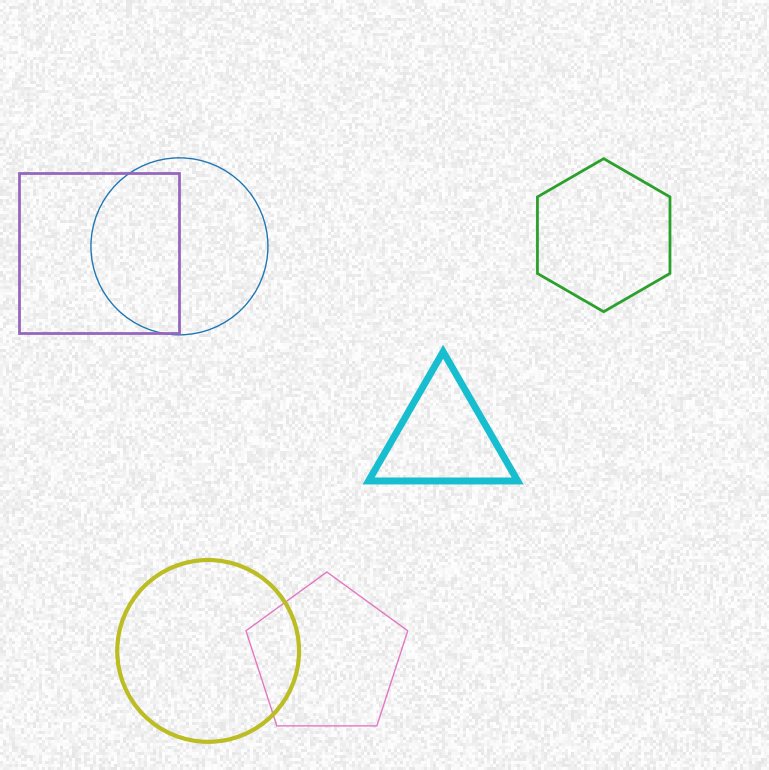[{"shape": "circle", "thickness": 0.5, "radius": 0.57, "center": [0.233, 0.68]}, {"shape": "hexagon", "thickness": 1, "radius": 0.5, "center": [0.784, 0.695]}, {"shape": "square", "thickness": 1, "radius": 0.52, "center": [0.129, 0.671]}, {"shape": "pentagon", "thickness": 0.5, "radius": 0.55, "center": [0.424, 0.147]}, {"shape": "circle", "thickness": 1.5, "radius": 0.59, "center": [0.27, 0.155]}, {"shape": "triangle", "thickness": 2.5, "radius": 0.56, "center": [0.575, 0.431]}]